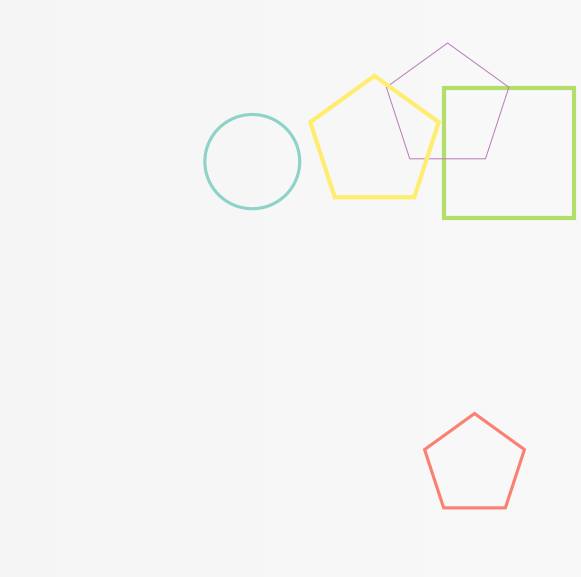[{"shape": "circle", "thickness": 1.5, "radius": 0.41, "center": [0.434, 0.719]}, {"shape": "pentagon", "thickness": 1.5, "radius": 0.45, "center": [0.816, 0.193]}, {"shape": "square", "thickness": 2, "radius": 0.56, "center": [0.876, 0.734]}, {"shape": "pentagon", "thickness": 0.5, "radius": 0.55, "center": [0.77, 0.814]}, {"shape": "pentagon", "thickness": 2, "radius": 0.58, "center": [0.644, 0.752]}]